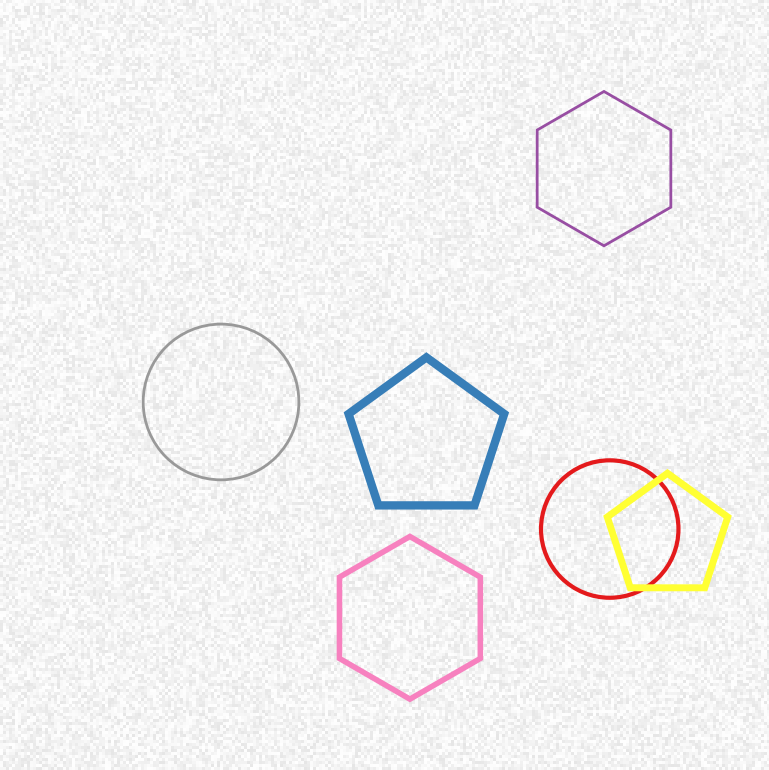[{"shape": "circle", "thickness": 1.5, "radius": 0.45, "center": [0.792, 0.313]}, {"shape": "pentagon", "thickness": 3, "radius": 0.53, "center": [0.554, 0.43]}, {"shape": "hexagon", "thickness": 1, "radius": 0.5, "center": [0.784, 0.781]}, {"shape": "pentagon", "thickness": 2.5, "radius": 0.41, "center": [0.867, 0.303]}, {"shape": "hexagon", "thickness": 2, "radius": 0.53, "center": [0.532, 0.198]}, {"shape": "circle", "thickness": 1, "radius": 0.51, "center": [0.287, 0.478]}]